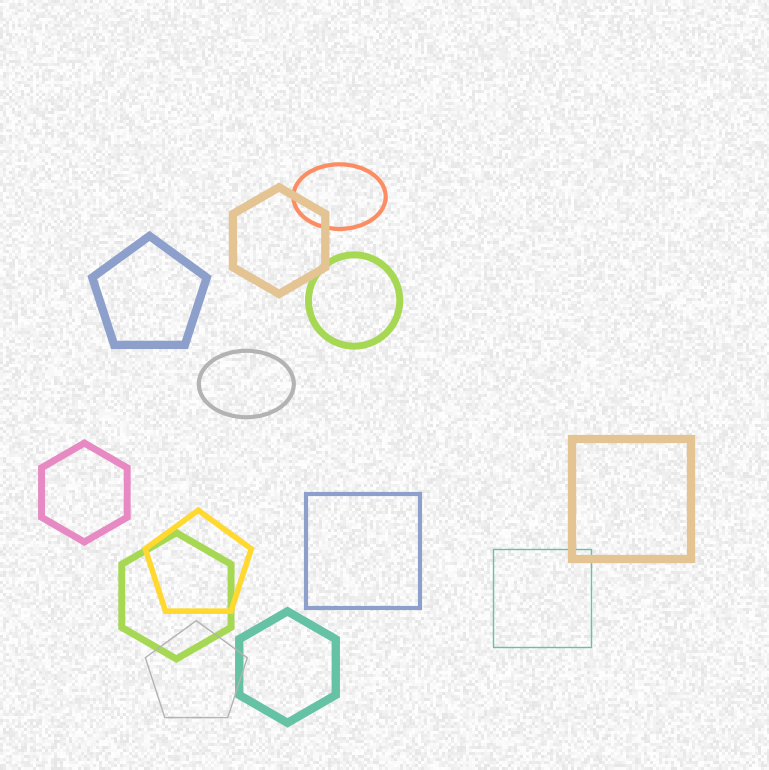[{"shape": "hexagon", "thickness": 3, "radius": 0.36, "center": [0.373, 0.134]}, {"shape": "square", "thickness": 0.5, "radius": 0.32, "center": [0.704, 0.224]}, {"shape": "oval", "thickness": 1.5, "radius": 0.3, "center": [0.441, 0.745]}, {"shape": "pentagon", "thickness": 3, "radius": 0.39, "center": [0.194, 0.615]}, {"shape": "square", "thickness": 1.5, "radius": 0.37, "center": [0.472, 0.284]}, {"shape": "hexagon", "thickness": 2.5, "radius": 0.32, "center": [0.11, 0.36]}, {"shape": "circle", "thickness": 2.5, "radius": 0.3, "center": [0.46, 0.61]}, {"shape": "hexagon", "thickness": 2.5, "radius": 0.41, "center": [0.229, 0.226]}, {"shape": "pentagon", "thickness": 2, "radius": 0.36, "center": [0.257, 0.265]}, {"shape": "square", "thickness": 3, "radius": 0.39, "center": [0.82, 0.352]}, {"shape": "hexagon", "thickness": 3, "radius": 0.35, "center": [0.362, 0.688]}, {"shape": "pentagon", "thickness": 0.5, "radius": 0.35, "center": [0.255, 0.124]}, {"shape": "oval", "thickness": 1.5, "radius": 0.31, "center": [0.32, 0.501]}]